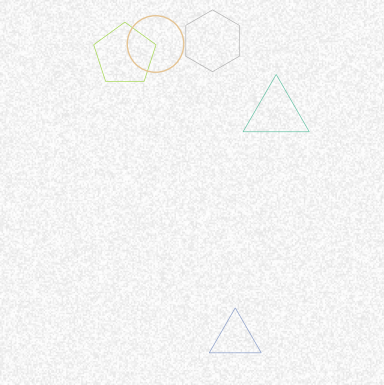[{"shape": "triangle", "thickness": 0.5, "radius": 0.5, "center": [0.717, 0.707]}, {"shape": "triangle", "thickness": 0.5, "radius": 0.39, "center": [0.611, 0.123]}, {"shape": "pentagon", "thickness": 0.5, "radius": 0.43, "center": [0.324, 0.857]}, {"shape": "circle", "thickness": 1, "radius": 0.37, "center": [0.404, 0.886]}, {"shape": "hexagon", "thickness": 0.5, "radius": 0.4, "center": [0.552, 0.894]}]